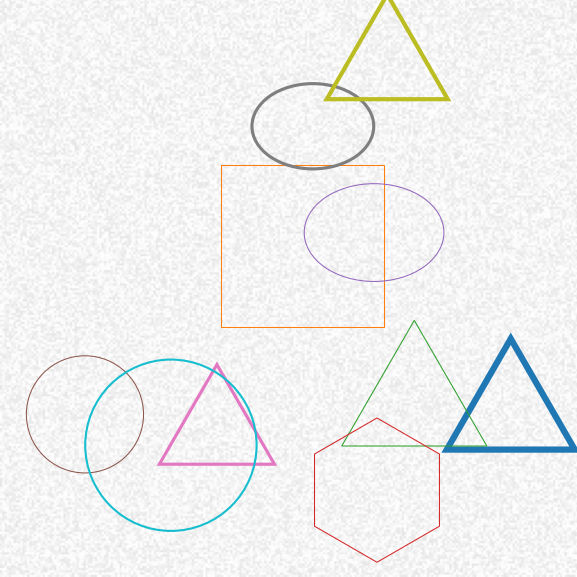[{"shape": "triangle", "thickness": 3, "radius": 0.64, "center": [0.884, 0.285]}, {"shape": "square", "thickness": 0.5, "radius": 0.7, "center": [0.524, 0.573]}, {"shape": "triangle", "thickness": 0.5, "radius": 0.73, "center": [0.717, 0.299]}, {"shape": "hexagon", "thickness": 0.5, "radius": 0.62, "center": [0.653, 0.15]}, {"shape": "oval", "thickness": 0.5, "radius": 0.6, "center": [0.648, 0.596]}, {"shape": "circle", "thickness": 0.5, "radius": 0.51, "center": [0.147, 0.282]}, {"shape": "triangle", "thickness": 1.5, "radius": 0.58, "center": [0.376, 0.253]}, {"shape": "oval", "thickness": 1.5, "radius": 0.53, "center": [0.542, 0.781]}, {"shape": "triangle", "thickness": 2, "radius": 0.6, "center": [0.671, 0.888]}, {"shape": "circle", "thickness": 1, "radius": 0.74, "center": [0.296, 0.228]}]